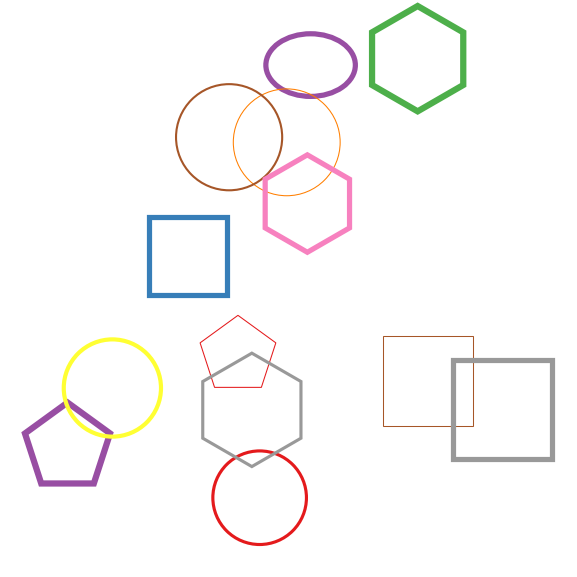[{"shape": "pentagon", "thickness": 0.5, "radius": 0.34, "center": [0.412, 0.384]}, {"shape": "circle", "thickness": 1.5, "radius": 0.41, "center": [0.45, 0.137]}, {"shape": "square", "thickness": 2.5, "radius": 0.34, "center": [0.326, 0.555]}, {"shape": "hexagon", "thickness": 3, "radius": 0.46, "center": [0.723, 0.898]}, {"shape": "pentagon", "thickness": 3, "radius": 0.39, "center": [0.117, 0.225]}, {"shape": "oval", "thickness": 2.5, "radius": 0.39, "center": [0.538, 0.886]}, {"shape": "circle", "thickness": 0.5, "radius": 0.46, "center": [0.496, 0.753]}, {"shape": "circle", "thickness": 2, "radius": 0.42, "center": [0.195, 0.327]}, {"shape": "square", "thickness": 0.5, "radius": 0.39, "center": [0.742, 0.339]}, {"shape": "circle", "thickness": 1, "radius": 0.46, "center": [0.397, 0.762]}, {"shape": "hexagon", "thickness": 2.5, "radius": 0.42, "center": [0.532, 0.647]}, {"shape": "square", "thickness": 2.5, "radius": 0.43, "center": [0.87, 0.289]}, {"shape": "hexagon", "thickness": 1.5, "radius": 0.49, "center": [0.436, 0.289]}]